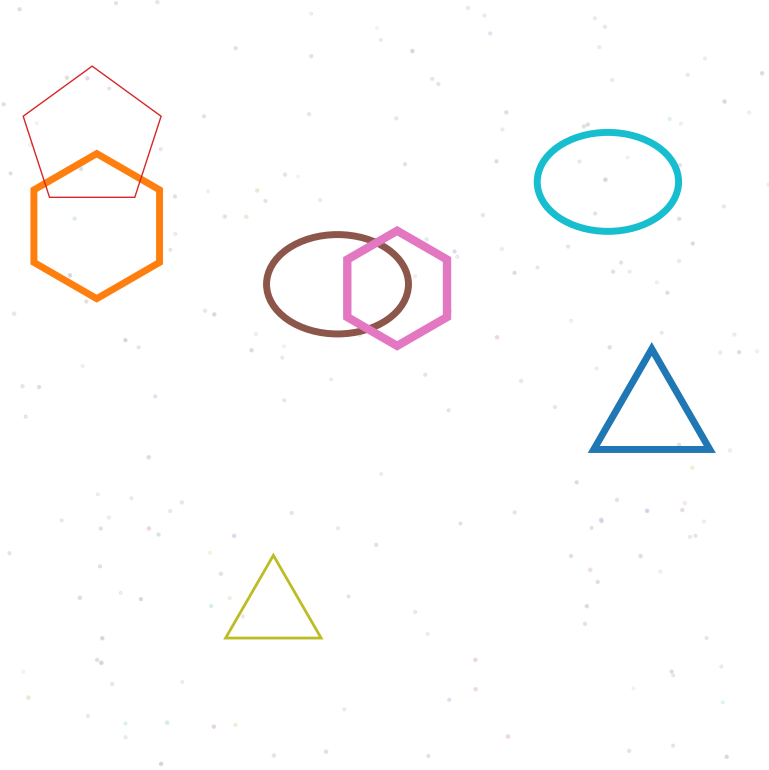[{"shape": "triangle", "thickness": 2.5, "radius": 0.44, "center": [0.846, 0.46]}, {"shape": "hexagon", "thickness": 2.5, "radius": 0.47, "center": [0.126, 0.706]}, {"shape": "pentagon", "thickness": 0.5, "radius": 0.47, "center": [0.12, 0.82]}, {"shape": "oval", "thickness": 2.5, "radius": 0.46, "center": [0.438, 0.631]}, {"shape": "hexagon", "thickness": 3, "radius": 0.37, "center": [0.516, 0.626]}, {"shape": "triangle", "thickness": 1, "radius": 0.36, "center": [0.355, 0.207]}, {"shape": "oval", "thickness": 2.5, "radius": 0.46, "center": [0.789, 0.764]}]